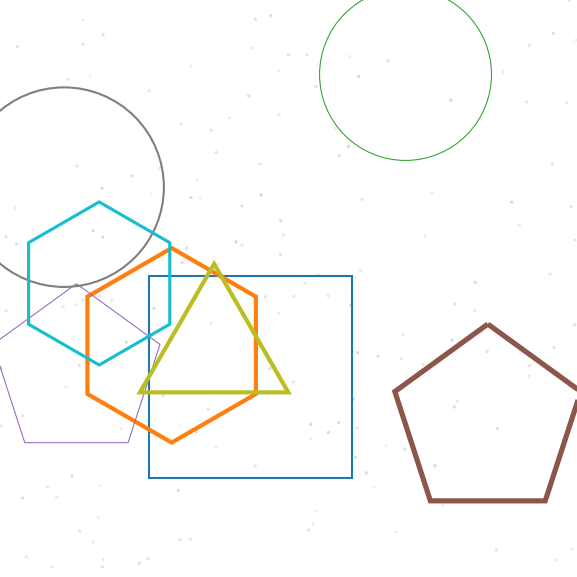[{"shape": "square", "thickness": 1, "radius": 0.88, "center": [0.434, 0.346]}, {"shape": "hexagon", "thickness": 2, "radius": 0.84, "center": [0.297, 0.401]}, {"shape": "circle", "thickness": 0.5, "radius": 0.74, "center": [0.702, 0.87]}, {"shape": "pentagon", "thickness": 0.5, "radius": 0.76, "center": [0.132, 0.356]}, {"shape": "pentagon", "thickness": 2.5, "radius": 0.85, "center": [0.845, 0.269]}, {"shape": "circle", "thickness": 1, "radius": 0.86, "center": [0.111, 0.675]}, {"shape": "triangle", "thickness": 2, "radius": 0.74, "center": [0.371, 0.394]}, {"shape": "hexagon", "thickness": 1.5, "radius": 0.71, "center": [0.172, 0.508]}]